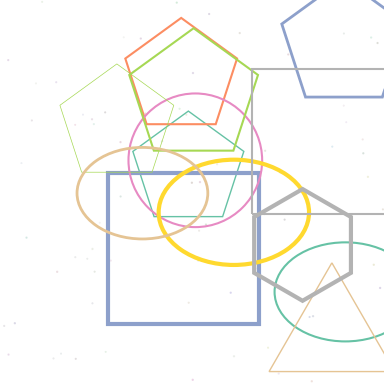[{"shape": "pentagon", "thickness": 1, "radius": 0.76, "center": [0.489, 0.56]}, {"shape": "oval", "thickness": 1.5, "radius": 0.92, "center": [0.897, 0.242]}, {"shape": "pentagon", "thickness": 1.5, "radius": 0.76, "center": [0.471, 0.801]}, {"shape": "square", "thickness": 3, "radius": 0.98, "center": [0.476, 0.355]}, {"shape": "pentagon", "thickness": 2, "radius": 0.85, "center": [0.893, 0.885]}, {"shape": "circle", "thickness": 1.5, "radius": 0.87, "center": [0.507, 0.584]}, {"shape": "pentagon", "thickness": 1.5, "radius": 0.88, "center": [0.503, 0.751]}, {"shape": "pentagon", "thickness": 0.5, "radius": 0.78, "center": [0.304, 0.678]}, {"shape": "oval", "thickness": 3, "radius": 0.98, "center": [0.607, 0.449]}, {"shape": "oval", "thickness": 2, "radius": 0.85, "center": [0.37, 0.498]}, {"shape": "triangle", "thickness": 1, "radius": 0.94, "center": [0.862, 0.129]}, {"shape": "square", "thickness": 1.5, "radius": 0.94, "center": [0.842, 0.632]}, {"shape": "hexagon", "thickness": 3, "radius": 0.73, "center": [0.786, 0.364]}]